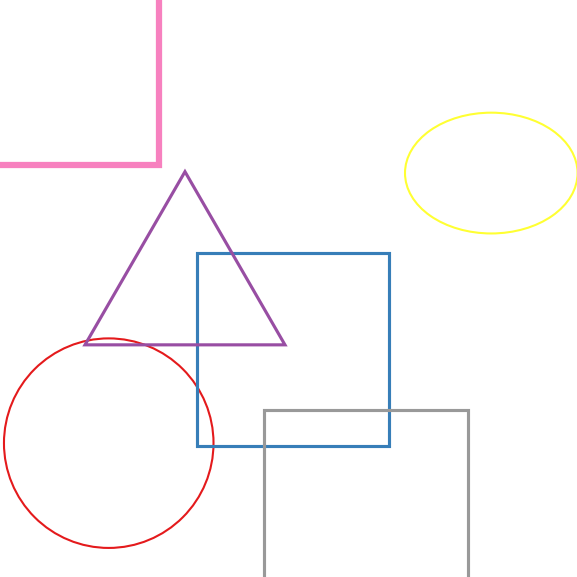[{"shape": "circle", "thickness": 1, "radius": 0.91, "center": [0.188, 0.232]}, {"shape": "square", "thickness": 1.5, "radius": 0.83, "center": [0.507, 0.394]}, {"shape": "triangle", "thickness": 1.5, "radius": 1.0, "center": [0.32, 0.502]}, {"shape": "oval", "thickness": 1, "radius": 0.75, "center": [0.851, 0.699]}, {"shape": "square", "thickness": 3, "radius": 0.76, "center": [0.122, 0.867]}, {"shape": "square", "thickness": 1.5, "radius": 0.88, "center": [0.634, 0.113]}]